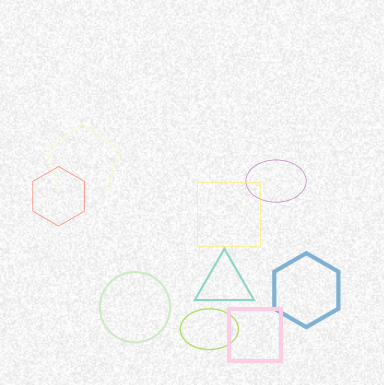[{"shape": "triangle", "thickness": 1.5, "radius": 0.44, "center": [0.583, 0.265]}, {"shape": "pentagon", "thickness": 0.5, "radius": 0.5, "center": [0.216, 0.578]}, {"shape": "hexagon", "thickness": 0.5, "radius": 0.39, "center": [0.152, 0.49]}, {"shape": "hexagon", "thickness": 3, "radius": 0.48, "center": [0.796, 0.246]}, {"shape": "oval", "thickness": 1, "radius": 0.38, "center": [0.544, 0.145]}, {"shape": "square", "thickness": 3, "radius": 0.34, "center": [0.663, 0.13]}, {"shape": "oval", "thickness": 0.5, "radius": 0.39, "center": [0.717, 0.53]}, {"shape": "circle", "thickness": 1.5, "radius": 0.46, "center": [0.351, 0.202]}, {"shape": "square", "thickness": 0.5, "radius": 0.41, "center": [0.594, 0.444]}]